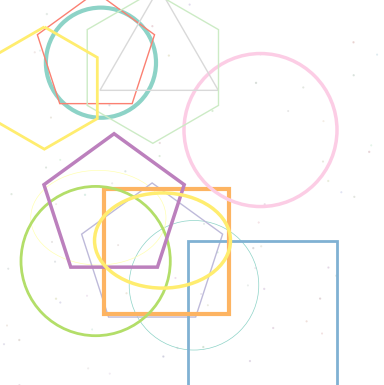[{"shape": "circle", "thickness": 3, "radius": 0.72, "center": [0.262, 0.837]}, {"shape": "circle", "thickness": 0.5, "radius": 0.84, "center": [0.504, 0.259]}, {"shape": "oval", "thickness": 0.5, "radius": 0.88, "center": [0.255, 0.435]}, {"shape": "pentagon", "thickness": 1, "radius": 0.96, "center": [0.395, 0.332]}, {"shape": "pentagon", "thickness": 1, "radius": 0.8, "center": [0.249, 0.86]}, {"shape": "square", "thickness": 2, "radius": 0.97, "center": [0.681, 0.18]}, {"shape": "square", "thickness": 3, "radius": 0.81, "center": [0.433, 0.348]}, {"shape": "circle", "thickness": 2, "radius": 0.97, "center": [0.248, 0.322]}, {"shape": "circle", "thickness": 2.5, "radius": 0.99, "center": [0.677, 0.662]}, {"shape": "triangle", "thickness": 1, "radius": 0.89, "center": [0.413, 0.854]}, {"shape": "pentagon", "thickness": 2.5, "radius": 0.96, "center": [0.296, 0.461]}, {"shape": "hexagon", "thickness": 1, "radius": 0.98, "center": [0.397, 0.825]}, {"shape": "oval", "thickness": 2.5, "radius": 0.88, "center": [0.422, 0.375]}, {"shape": "hexagon", "thickness": 2, "radius": 0.79, "center": [0.115, 0.771]}]